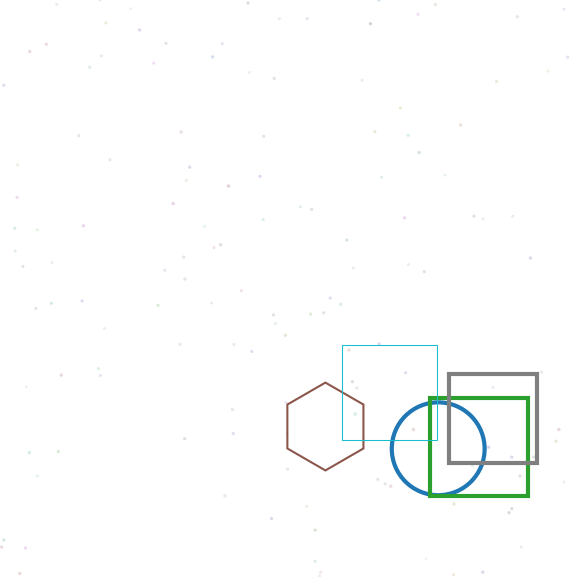[{"shape": "circle", "thickness": 2, "radius": 0.4, "center": [0.759, 0.222]}, {"shape": "square", "thickness": 2, "radius": 0.42, "center": [0.829, 0.225]}, {"shape": "hexagon", "thickness": 1, "radius": 0.38, "center": [0.563, 0.261]}, {"shape": "square", "thickness": 2, "radius": 0.38, "center": [0.854, 0.274]}, {"shape": "square", "thickness": 0.5, "radius": 0.41, "center": [0.674, 0.32]}]